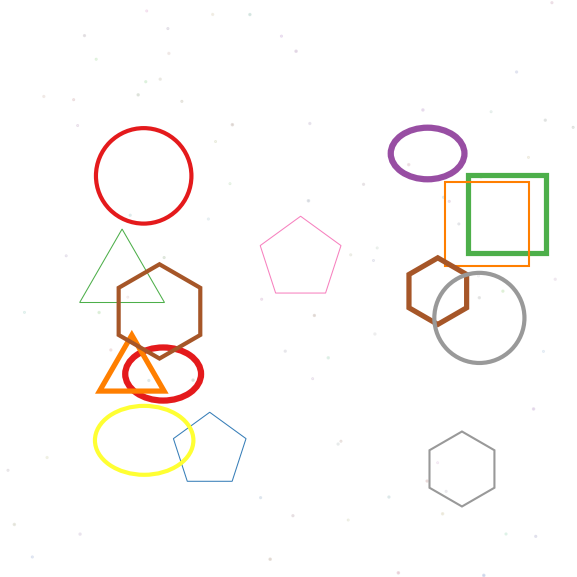[{"shape": "circle", "thickness": 2, "radius": 0.41, "center": [0.249, 0.695]}, {"shape": "oval", "thickness": 3, "radius": 0.33, "center": [0.283, 0.351]}, {"shape": "pentagon", "thickness": 0.5, "radius": 0.33, "center": [0.363, 0.219]}, {"shape": "triangle", "thickness": 0.5, "radius": 0.42, "center": [0.211, 0.518]}, {"shape": "square", "thickness": 2.5, "radius": 0.34, "center": [0.878, 0.628]}, {"shape": "oval", "thickness": 3, "radius": 0.32, "center": [0.74, 0.733]}, {"shape": "triangle", "thickness": 2.5, "radius": 0.32, "center": [0.228, 0.354]}, {"shape": "square", "thickness": 1, "radius": 0.36, "center": [0.844, 0.611]}, {"shape": "oval", "thickness": 2, "radius": 0.43, "center": [0.25, 0.237]}, {"shape": "hexagon", "thickness": 2.5, "radius": 0.29, "center": [0.758, 0.495]}, {"shape": "hexagon", "thickness": 2, "radius": 0.41, "center": [0.276, 0.46]}, {"shape": "pentagon", "thickness": 0.5, "radius": 0.37, "center": [0.521, 0.551]}, {"shape": "hexagon", "thickness": 1, "radius": 0.32, "center": [0.8, 0.187]}, {"shape": "circle", "thickness": 2, "radius": 0.39, "center": [0.83, 0.449]}]